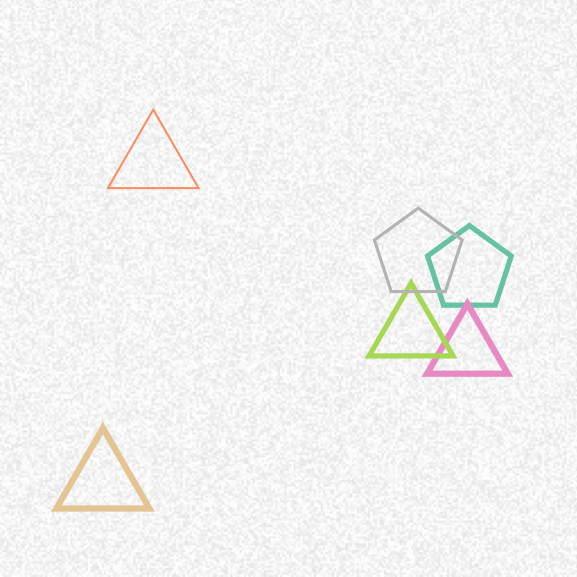[{"shape": "pentagon", "thickness": 2.5, "radius": 0.38, "center": [0.813, 0.532]}, {"shape": "triangle", "thickness": 1, "radius": 0.45, "center": [0.265, 0.719]}, {"shape": "triangle", "thickness": 3, "radius": 0.4, "center": [0.809, 0.392]}, {"shape": "triangle", "thickness": 2.5, "radius": 0.42, "center": [0.712, 0.425]}, {"shape": "triangle", "thickness": 3, "radius": 0.46, "center": [0.178, 0.165]}, {"shape": "pentagon", "thickness": 1.5, "radius": 0.4, "center": [0.724, 0.559]}]